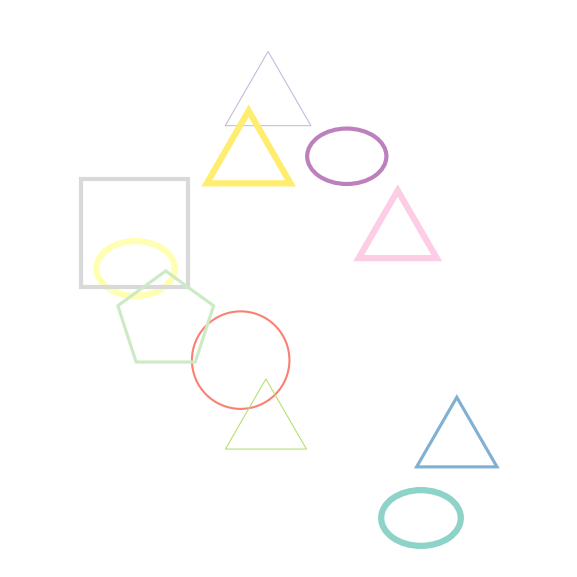[{"shape": "oval", "thickness": 3, "radius": 0.34, "center": [0.729, 0.102]}, {"shape": "oval", "thickness": 3, "radius": 0.34, "center": [0.235, 0.534]}, {"shape": "triangle", "thickness": 0.5, "radius": 0.43, "center": [0.464, 0.824]}, {"shape": "circle", "thickness": 1, "radius": 0.42, "center": [0.417, 0.376]}, {"shape": "triangle", "thickness": 1.5, "radius": 0.4, "center": [0.791, 0.231]}, {"shape": "triangle", "thickness": 0.5, "radius": 0.4, "center": [0.46, 0.262]}, {"shape": "triangle", "thickness": 3, "radius": 0.39, "center": [0.689, 0.591]}, {"shape": "square", "thickness": 2, "radius": 0.47, "center": [0.233, 0.596]}, {"shape": "oval", "thickness": 2, "radius": 0.34, "center": [0.6, 0.729]}, {"shape": "pentagon", "thickness": 1.5, "radius": 0.44, "center": [0.287, 0.443]}, {"shape": "triangle", "thickness": 3, "radius": 0.42, "center": [0.431, 0.724]}]